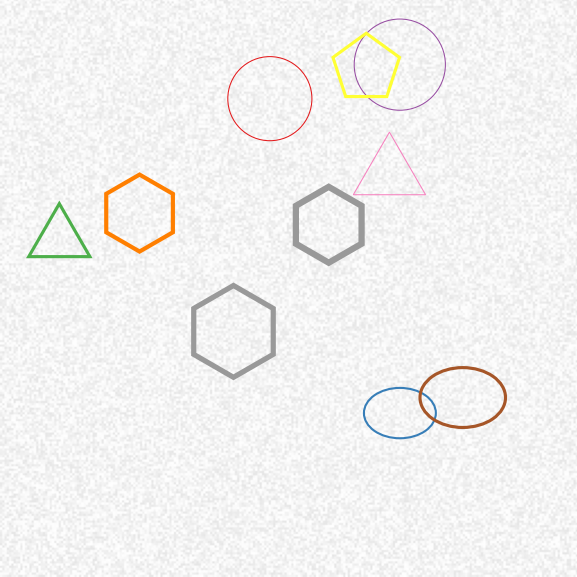[{"shape": "circle", "thickness": 0.5, "radius": 0.36, "center": [0.467, 0.828]}, {"shape": "oval", "thickness": 1, "radius": 0.31, "center": [0.692, 0.284]}, {"shape": "triangle", "thickness": 1.5, "radius": 0.31, "center": [0.103, 0.585]}, {"shape": "circle", "thickness": 0.5, "radius": 0.39, "center": [0.692, 0.887]}, {"shape": "hexagon", "thickness": 2, "radius": 0.33, "center": [0.242, 0.63]}, {"shape": "pentagon", "thickness": 1.5, "radius": 0.3, "center": [0.634, 0.881]}, {"shape": "oval", "thickness": 1.5, "radius": 0.37, "center": [0.801, 0.311]}, {"shape": "triangle", "thickness": 0.5, "radius": 0.36, "center": [0.674, 0.698]}, {"shape": "hexagon", "thickness": 3, "radius": 0.33, "center": [0.569, 0.61]}, {"shape": "hexagon", "thickness": 2.5, "radius": 0.4, "center": [0.404, 0.425]}]